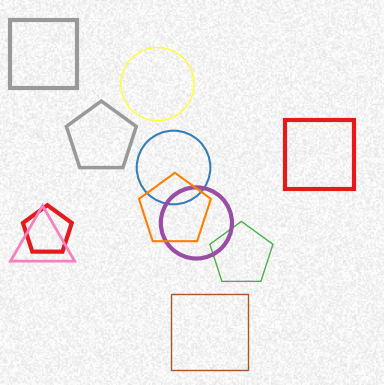[{"shape": "square", "thickness": 3, "radius": 0.45, "center": [0.83, 0.598]}, {"shape": "pentagon", "thickness": 3, "radius": 0.33, "center": [0.123, 0.4]}, {"shape": "circle", "thickness": 1.5, "radius": 0.48, "center": [0.451, 0.565]}, {"shape": "pentagon", "thickness": 1, "radius": 0.43, "center": [0.627, 0.339]}, {"shape": "circle", "thickness": 3, "radius": 0.46, "center": [0.51, 0.421]}, {"shape": "pentagon", "thickness": 1.5, "radius": 0.49, "center": [0.454, 0.453]}, {"shape": "circle", "thickness": 1, "radius": 0.47, "center": [0.409, 0.782]}, {"shape": "square", "thickness": 1, "radius": 0.5, "center": [0.544, 0.138]}, {"shape": "triangle", "thickness": 2, "radius": 0.48, "center": [0.111, 0.37]}, {"shape": "square", "thickness": 3, "radius": 0.44, "center": [0.113, 0.86]}, {"shape": "pentagon", "thickness": 2.5, "radius": 0.48, "center": [0.263, 0.642]}]